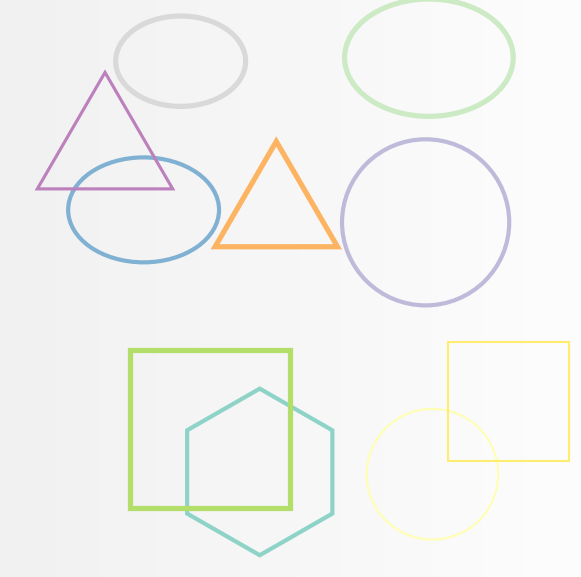[{"shape": "hexagon", "thickness": 2, "radius": 0.72, "center": [0.447, 0.182]}, {"shape": "circle", "thickness": 1, "radius": 0.57, "center": [0.744, 0.178]}, {"shape": "circle", "thickness": 2, "radius": 0.72, "center": [0.732, 0.614]}, {"shape": "oval", "thickness": 2, "radius": 0.65, "center": [0.247, 0.636]}, {"shape": "triangle", "thickness": 2.5, "radius": 0.61, "center": [0.475, 0.633]}, {"shape": "square", "thickness": 2.5, "radius": 0.69, "center": [0.362, 0.256]}, {"shape": "oval", "thickness": 2.5, "radius": 0.56, "center": [0.311, 0.893]}, {"shape": "triangle", "thickness": 1.5, "radius": 0.67, "center": [0.181, 0.739]}, {"shape": "oval", "thickness": 2.5, "radius": 0.73, "center": [0.738, 0.899]}, {"shape": "square", "thickness": 1, "radius": 0.52, "center": [0.875, 0.304]}]